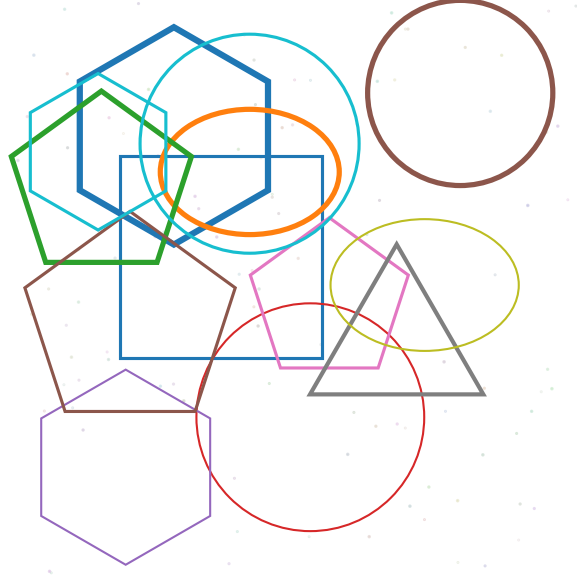[{"shape": "hexagon", "thickness": 3, "radius": 0.94, "center": [0.301, 0.764]}, {"shape": "square", "thickness": 1.5, "radius": 0.87, "center": [0.383, 0.555]}, {"shape": "oval", "thickness": 2.5, "radius": 0.77, "center": [0.433, 0.701]}, {"shape": "pentagon", "thickness": 2.5, "radius": 0.82, "center": [0.176, 0.677]}, {"shape": "circle", "thickness": 1, "radius": 0.99, "center": [0.537, 0.277]}, {"shape": "hexagon", "thickness": 1, "radius": 0.84, "center": [0.218, 0.19]}, {"shape": "circle", "thickness": 2.5, "radius": 0.8, "center": [0.797, 0.838]}, {"shape": "pentagon", "thickness": 1.5, "radius": 0.96, "center": [0.225, 0.442]}, {"shape": "pentagon", "thickness": 1.5, "radius": 0.72, "center": [0.57, 0.478]}, {"shape": "triangle", "thickness": 2, "radius": 0.87, "center": [0.687, 0.403]}, {"shape": "oval", "thickness": 1, "radius": 0.81, "center": [0.735, 0.506]}, {"shape": "hexagon", "thickness": 1.5, "radius": 0.68, "center": [0.17, 0.736]}, {"shape": "circle", "thickness": 1.5, "radius": 0.95, "center": [0.432, 0.75]}]